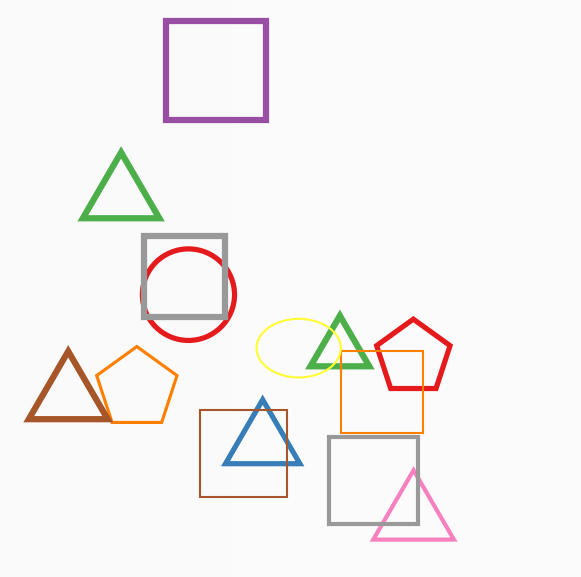[{"shape": "pentagon", "thickness": 2.5, "radius": 0.33, "center": [0.711, 0.38]}, {"shape": "circle", "thickness": 2.5, "radius": 0.4, "center": [0.324, 0.489]}, {"shape": "triangle", "thickness": 2.5, "radius": 0.37, "center": [0.452, 0.233]}, {"shape": "triangle", "thickness": 3, "radius": 0.38, "center": [0.208, 0.659]}, {"shape": "triangle", "thickness": 3, "radius": 0.29, "center": [0.585, 0.394]}, {"shape": "square", "thickness": 3, "radius": 0.43, "center": [0.371, 0.877]}, {"shape": "square", "thickness": 1, "radius": 0.35, "center": [0.657, 0.32]}, {"shape": "pentagon", "thickness": 1.5, "radius": 0.36, "center": [0.235, 0.326]}, {"shape": "oval", "thickness": 1, "radius": 0.36, "center": [0.514, 0.396]}, {"shape": "square", "thickness": 1, "radius": 0.37, "center": [0.419, 0.213]}, {"shape": "triangle", "thickness": 3, "radius": 0.39, "center": [0.117, 0.312]}, {"shape": "triangle", "thickness": 2, "radius": 0.4, "center": [0.712, 0.105]}, {"shape": "square", "thickness": 3, "radius": 0.35, "center": [0.317, 0.521]}, {"shape": "square", "thickness": 2, "radius": 0.38, "center": [0.643, 0.167]}]